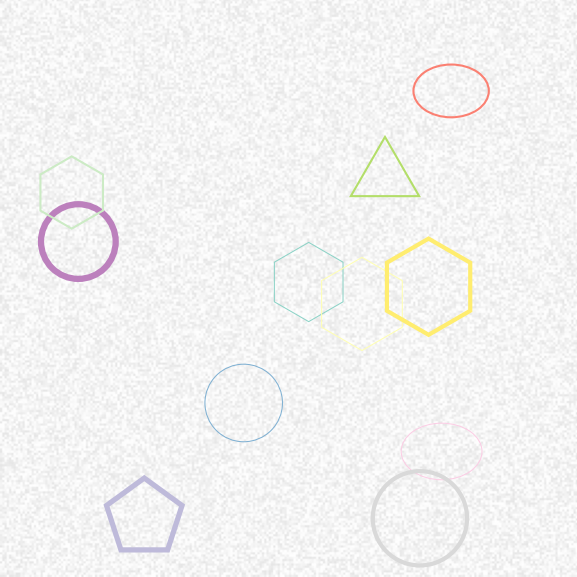[{"shape": "hexagon", "thickness": 0.5, "radius": 0.34, "center": [0.535, 0.511]}, {"shape": "hexagon", "thickness": 0.5, "radius": 0.4, "center": [0.627, 0.473]}, {"shape": "pentagon", "thickness": 2.5, "radius": 0.34, "center": [0.25, 0.103]}, {"shape": "oval", "thickness": 1, "radius": 0.33, "center": [0.781, 0.842]}, {"shape": "circle", "thickness": 0.5, "radius": 0.34, "center": [0.422, 0.301]}, {"shape": "triangle", "thickness": 1, "radius": 0.34, "center": [0.667, 0.694]}, {"shape": "oval", "thickness": 0.5, "radius": 0.35, "center": [0.765, 0.217]}, {"shape": "circle", "thickness": 2, "radius": 0.41, "center": [0.727, 0.102]}, {"shape": "circle", "thickness": 3, "radius": 0.32, "center": [0.136, 0.581]}, {"shape": "hexagon", "thickness": 1, "radius": 0.31, "center": [0.124, 0.666]}, {"shape": "hexagon", "thickness": 2, "radius": 0.42, "center": [0.742, 0.503]}]